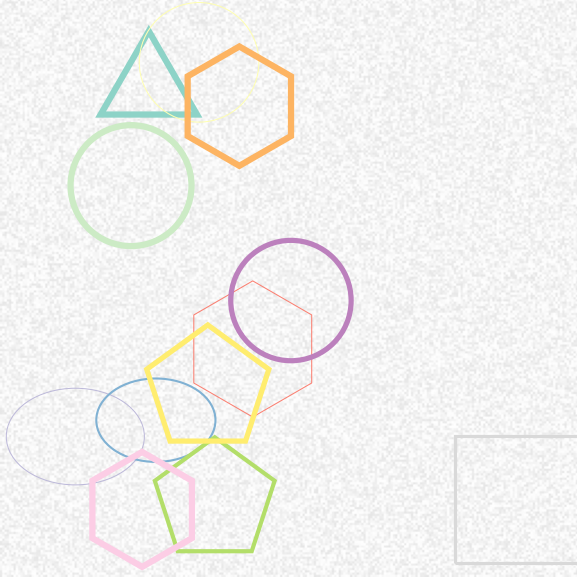[{"shape": "triangle", "thickness": 3, "radius": 0.48, "center": [0.258, 0.849]}, {"shape": "circle", "thickness": 0.5, "radius": 0.52, "center": [0.345, 0.891]}, {"shape": "oval", "thickness": 0.5, "radius": 0.6, "center": [0.13, 0.243]}, {"shape": "hexagon", "thickness": 0.5, "radius": 0.59, "center": [0.438, 0.395]}, {"shape": "oval", "thickness": 1, "radius": 0.52, "center": [0.27, 0.272]}, {"shape": "hexagon", "thickness": 3, "radius": 0.52, "center": [0.414, 0.815]}, {"shape": "pentagon", "thickness": 2, "radius": 0.55, "center": [0.372, 0.133]}, {"shape": "hexagon", "thickness": 3, "radius": 0.5, "center": [0.246, 0.117]}, {"shape": "square", "thickness": 1.5, "radius": 0.55, "center": [0.898, 0.134]}, {"shape": "circle", "thickness": 2.5, "radius": 0.52, "center": [0.504, 0.479]}, {"shape": "circle", "thickness": 3, "radius": 0.52, "center": [0.227, 0.678]}, {"shape": "pentagon", "thickness": 2.5, "radius": 0.56, "center": [0.36, 0.325]}]